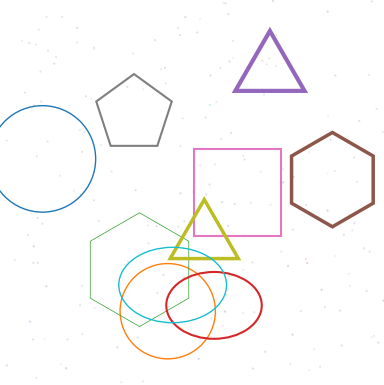[{"shape": "circle", "thickness": 1, "radius": 0.69, "center": [0.11, 0.587]}, {"shape": "circle", "thickness": 1, "radius": 0.62, "center": [0.436, 0.192]}, {"shape": "hexagon", "thickness": 0.5, "radius": 0.74, "center": [0.362, 0.3]}, {"shape": "oval", "thickness": 1.5, "radius": 0.62, "center": [0.556, 0.207]}, {"shape": "triangle", "thickness": 3, "radius": 0.52, "center": [0.701, 0.816]}, {"shape": "hexagon", "thickness": 2.5, "radius": 0.61, "center": [0.863, 0.533]}, {"shape": "square", "thickness": 1.5, "radius": 0.57, "center": [0.617, 0.5]}, {"shape": "pentagon", "thickness": 1.5, "radius": 0.52, "center": [0.348, 0.705]}, {"shape": "triangle", "thickness": 2.5, "radius": 0.51, "center": [0.531, 0.379]}, {"shape": "oval", "thickness": 1, "radius": 0.7, "center": [0.448, 0.26]}]